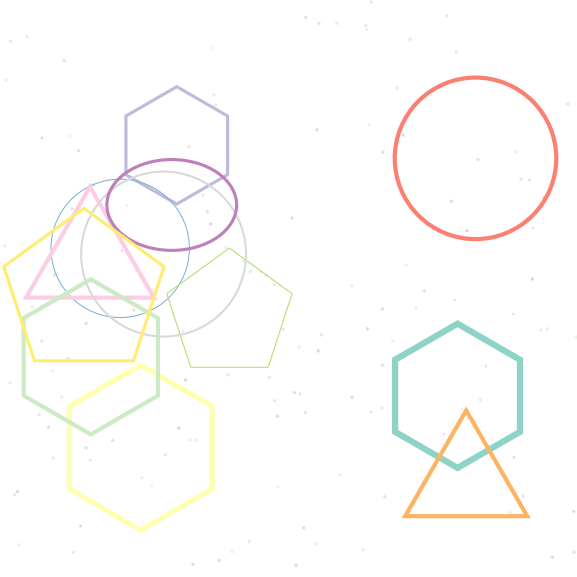[{"shape": "hexagon", "thickness": 3, "radius": 0.62, "center": [0.792, 0.314]}, {"shape": "hexagon", "thickness": 2.5, "radius": 0.71, "center": [0.244, 0.224]}, {"shape": "hexagon", "thickness": 1.5, "radius": 0.51, "center": [0.306, 0.747]}, {"shape": "circle", "thickness": 2, "radius": 0.7, "center": [0.823, 0.725]}, {"shape": "circle", "thickness": 0.5, "radius": 0.6, "center": [0.208, 0.569]}, {"shape": "triangle", "thickness": 2, "radius": 0.61, "center": [0.807, 0.166]}, {"shape": "pentagon", "thickness": 0.5, "radius": 0.57, "center": [0.397, 0.455]}, {"shape": "triangle", "thickness": 2, "radius": 0.64, "center": [0.156, 0.548]}, {"shape": "circle", "thickness": 1, "radius": 0.71, "center": [0.283, 0.559]}, {"shape": "oval", "thickness": 1.5, "radius": 0.56, "center": [0.297, 0.644]}, {"shape": "hexagon", "thickness": 2, "radius": 0.67, "center": [0.157, 0.381]}, {"shape": "pentagon", "thickness": 1.5, "radius": 0.73, "center": [0.145, 0.492]}]